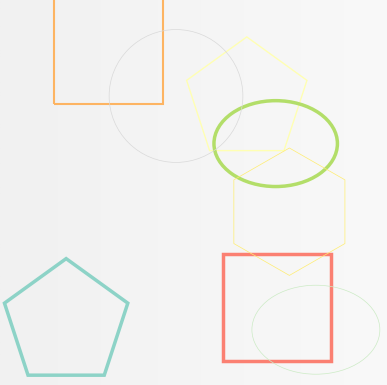[{"shape": "pentagon", "thickness": 2.5, "radius": 0.84, "center": [0.171, 0.161]}, {"shape": "pentagon", "thickness": 1, "radius": 0.82, "center": [0.637, 0.741]}, {"shape": "square", "thickness": 2.5, "radius": 0.69, "center": [0.715, 0.202]}, {"shape": "square", "thickness": 1.5, "radius": 0.7, "center": [0.28, 0.87]}, {"shape": "oval", "thickness": 2.5, "radius": 0.8, "center": [0.711, 0.627]}, {"shape": "circle", "thickness": 0.5, "radius": 0.86, "center": [0.454, 0.751]}, {"shape": "oval", "thickness": 0.5, "radius": 0.83, "center": [0.815, 0.144]}, {"shape": "hexagon", "thickness": 0.5, "radius": 0.83, "center": [0.747, 0.45]}]